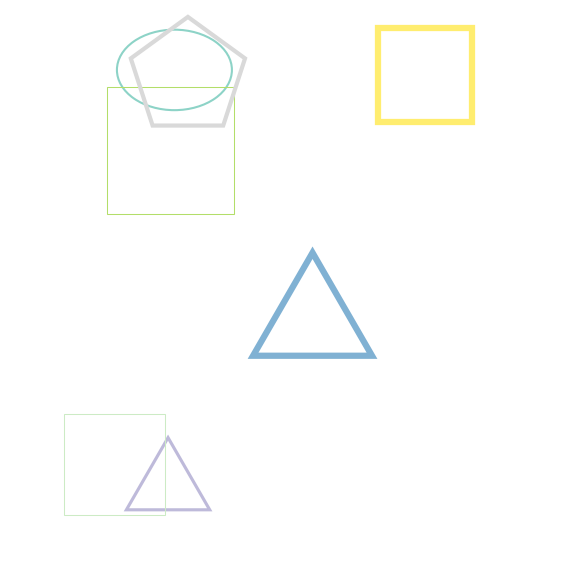[{"shape": "oval", "thickness": 1, "radius": 0.5, "center": [0.302, 0.878]}, {"shape": "triangle", "thickness": 1.5, "radius": 0.42, "center": [0.291, 0.158]}, {"shape": "triangle", "thickness": 3, "radius": 0.59, "center": [0.541, 0.443]}, {"shape": "square", "thickness": 0.5, "radius": 0.55, "center": [0.295, 0.738]}, {"shape": "pentagon", "thickness": 2, "radius": 0.52, "center": [0.325, 0.866]}, {"shape": "square", "thickness": 0.5, "radius": 0.44, "center": [0.199, 0.195]}, {"shape": "square", "thickness": 3, "radius": 0.41, "center": [0.736, 0.87]}]